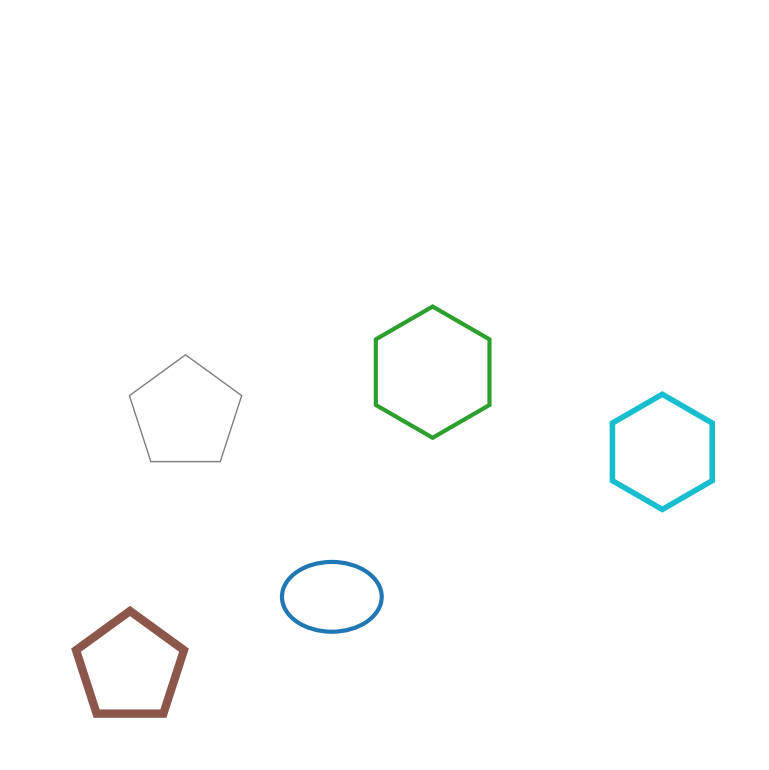[{"shape": "oval", "thickness": 1.5, "radius": 0.32, "center": [0.431, 0.225]}, {"shape": "hexagon", "thickness": 1.5, "radius": 0.43, "center": [0.562, 0.517]}, {"shape": "pentagon", "thickness": 3, "radius": 0.37, "center": [0.169, 0.133]}, {"shape": "pentagon", "thickness": 0.5, "radius": 0.38, "center": [0.241, 0.463]}, {"shape": "hexagon", "thickness": 2, "radius": 0.37, "center": [0.86, 0.413]}]